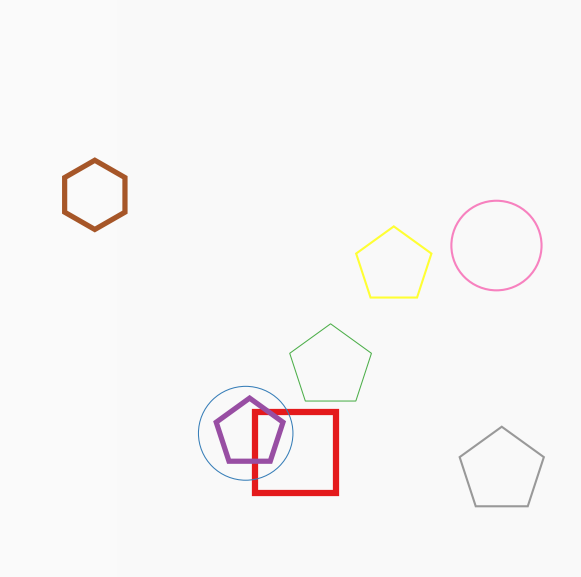[{"shape": "square", "thickness": 3, "radius": 0.35, "center": [0.508, 0.215]}, {"shape": "circle", "thickness": 0.5, "radius": 0.41, "center": [0.423, 0.249]}, {"shape": "pentagon", "thickness": 0.5, "radius": 0.37, "center": [0.569, 0.365]}, {"shape": "pentagon", "thickness": 2.5, "radius": 0.3, "center": [0.429, 0.249]}, {"shape": "pentagon", "thickness": 1, "radius": 0.34, "center": [0.677, 0.539]}, {"shape": "hexagon", "thickness": 2.5, "radius": 0.3, "center": [0.163, 0.662]}, {"shape": "circle", "thickness": 1, "radius": 0.39, "center": [0.854, 0.574]}, {"shape": "pentagon", "thickness": 1, "radius": 0.38, "center": [0.863, 0.184]}]